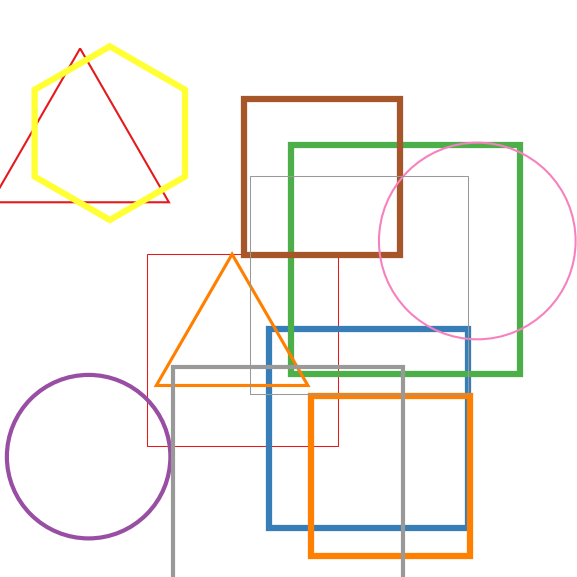[{"shape": "triangle", "thickness": 1, "radius": 0.89, "center": [0.139, 0.738]}, {"shape": "square", "thickness": 0.5, "radius": 0.83, "center": [0.42, 0.393]}, {"shape": "square", "thickness": 3, "radius": 0.86, "center": [0.638, 0.257]}, {"shape": "square", "thickness": 3, "radius": 0.99, "center": [0.702, 0.55]}, {"shape": "circle", "thickness": 2, "radius": 0.71, "center": [0.153, 0.208]}, {"shape": "square", "thickness": 3, "radius": 0.69, "center": [0.676, 0.175]}, {"shape": "triangle", "thickness": 1.5, "radius": 0.76, "center": [0.402, 0.407]}, {"shape": "hexagon", "thickness": 3, "radius": 0.75, "center": [0.19, 0.769]}, {"shape": "square", "thickness": 3, "radius": 0.68, "center": [0.558, 0.692]}, {"shape": "circle", "thickness": 1, "radius": 0.85, "center": [0.826, 0.582]}, {"shape": "square", "thickness": 2, "radius": 1.0, "center": [0.499, 0.164]}, {"shape": "square", "thickness": 0.5, "radius": 0.94, "center": [0.622, 0.506]}]